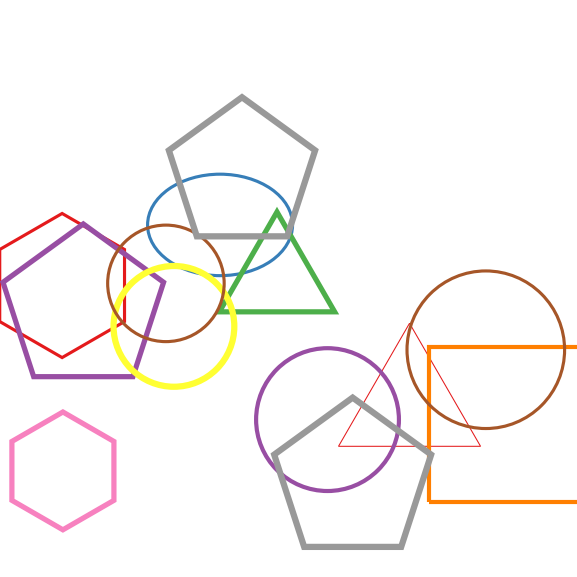[{"shape": "hexagon", "thickness": 1.5, "radius": 0.62, "center": [0.108, 0.505]}, {"shape": "triangle", "thickness": 0.5, "radius": 0.71, "center": [0.709, 0.297]}, {"shape": "oval", "thickness": 1.5, "radius": 0.63, "center": [0.381, 0.61]}, {"shape": "triangle", "thickness": 2.5, "radius": 0.58, "center": [0.48, 0.517]}, {"shape": "circle", "thickness": 2, "radius": 0.62, "center": [0.567, 0.273]}, {"shape": "pentagon", "thickness": 2.5, "radius": 0.73, "center": [0.144, 0.465]}, {"shape": "square", "thickness": 2, "radius": 0.67, "center": [0.878, 0.264]}, {"shape": "circle", "thickness": 3, "radius": 0.52, "center": [0.301, 0.434]}, {"shape": "circle", "thickness": 1.5, "radius": 0.5, "center": [0.287, 0.508]}, {"shape": "circle", "thickness": 1.5, "radius": 0.68, "center": [0.841, 0.394]}, {"shape": "hexagon", "thickness": 2.5, "radius": 0.51, "center": [0.109, 0.184]}, {"shape": "pentagon", "thickness": 3, "radius": 0.71, "center": [0.611, 0.168]}, {"shape": "pentagon", "thickness": 3, "radius": 0.67, "center": [0.419, 0.698]}]